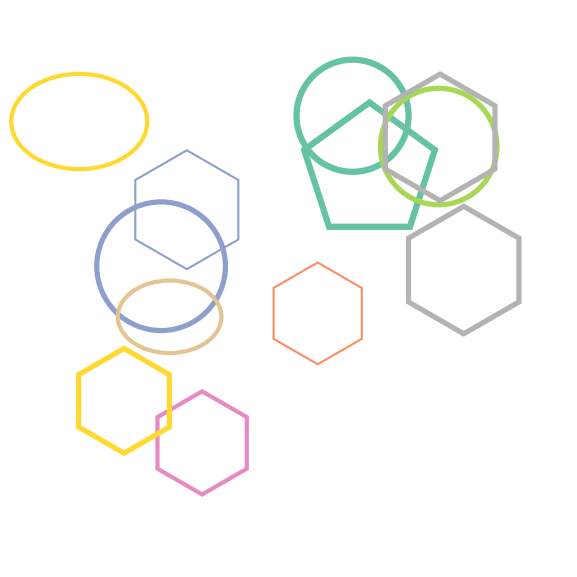[{"shape": "circle", "thickness": 3, "radius": 0.49, "center": [0.61, 0.799]}, {"shape": "pentagon", "thickness": 3, "radius": 0.6, "center": [0.64, 0.703]}, {"shape": "hexagon", "thickness": 1, "radius": 0.44, "center": [0.55, 0.456]}, {"shape": "hexagon", "thickness": 1, "radius": 0.51, "center": [0.324, 0.636]}, {"shape": "circle", "thickness": 2.5, "radius": 0.56, "center": [0.279, 0.538]}, {"shape": "hexagon", "thickness": 2, "radius": 0.45, "center": [0.35, 0.232]}, {"shape": "circle", "thickness": 2.5, "radius": 0.5, "center": [0.76, 0.745]}, {"shape": "oval", "thickness": 2, "radius": 0.59, "center": [0.137, 0.789]}, {"shape": "hexagon", "thickness": 2.5, "radius": 0.45, "center": [0.215, 0.305]}, {"shape": "oval", "thickness": 2, "radius": 0.45, "center": [0.294, 0.451]}, {"shape": "hexagon", "thickness": 2.5, "radius": 0.55, "center": [0.762, 0.761]}, {"shape": "hexagon", "thickness": 2.5, "radius": 0.55, "center": [0.803, 0.531]}]